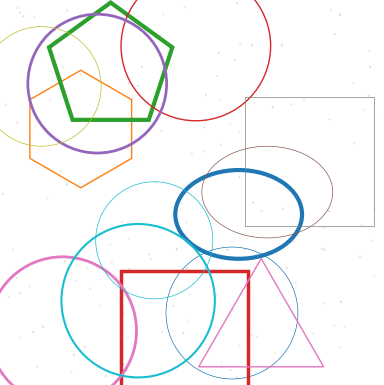[{"shape": "oval", "thickness": 3, "radius": 0.82, "center": [0.62, 0.443]}, {"shape": "circle", "thickness": 0.5, "radius": 0.86, "center": [0.602, 0.187]}, {"shape": "hexagon", "thickness": 1, "radius": 0.76, "center": [0.21, 0.665]}, {"shape": "pentagon", "thickness": 3, "radius": 0.84, "center": [0.287, 0.825]}, {"shape": "circle", "thickness": 1, "radius": 0.97, "center": [0.509, 0.881]}, {"shape": "square", "thickness": 2.5, "radius": 0.82, "center": [0.478, 0.131]}, {"shape": "circle", "thickness": 2, "radius": 0.9, "center": [0.253, 0.783]}, {"shape": "oval", "thickness": 0.5, "radius": 0.85, "center": [0.694, 0.501]}, {"shape": "circle", "thickness": 2, "radius": 0.96, "center": [0.163, 0.141]}, {"shape": "triangle", "thickness": 1, "radius": 0.94, "center": [0.678, 0.141]}, {"shape": "square", "thickness": 0.5, "radius": 0.84, "center": [0.804, 0.58]}, {"shape": "circle", "thickness": 0.5, "radius": 0.78, "center": [0.107, 0.775]}, {"shape": "circle", "thickness": 1.5, "radius": 1.0, "center": [0.359, 0.219]}, {"shape": "circle", "thickness": 0.5, "radius": 0.76, "center": [0.401, 0.376]}]